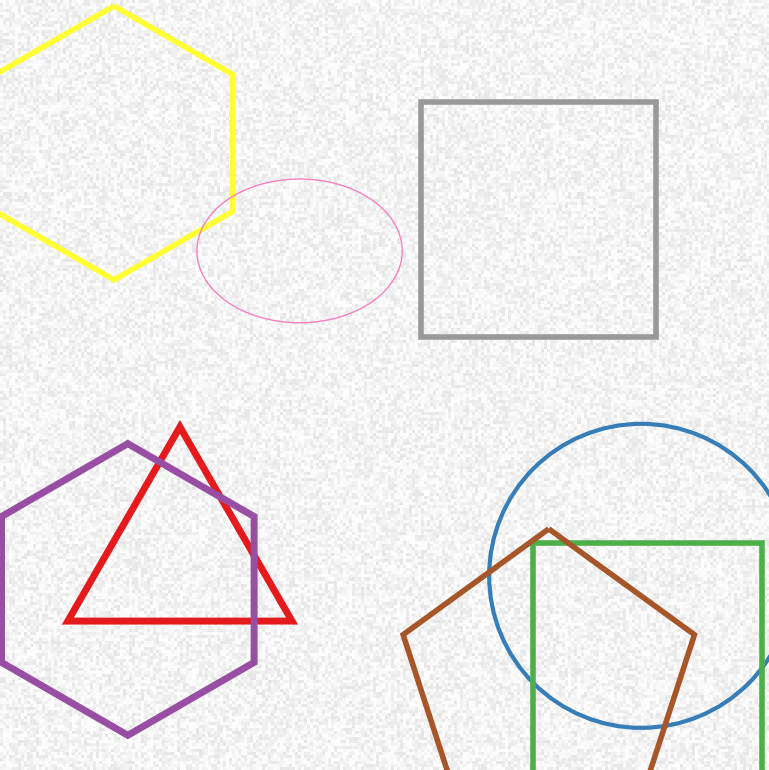[{"shape": "triangle", "thickness": 2.5, "radius": 0.84, "center": [0.234, 0.277]}, {"shape": "circle", "thickness": 1.5, "radius": 0.99, "center": [0.833, 0.252]}, {"shape": "square", "thickness": 2, "radius": 0.74, "center": [0.841, 0.147]}, {"shape": "hexagon", "thickness": 2.5, "radius": 0.95, "center": [0.166, 0.234]}, {"shape": "hexagon", "thickness": 2, "radius": 0.89, "center": [0.148, 0.814]}, {"shape": "pentagon", "thickness": 2, "radius": 0.99, "center": [0.713, 0.114]}, {"shape": "oval", "thickness": 0.5, "radius": 0.67, "center": [0.389, 0.674]}, {"shape": "square", "thickness": 2, "radius": 0.76, "center": [0.699, 0.715]}]